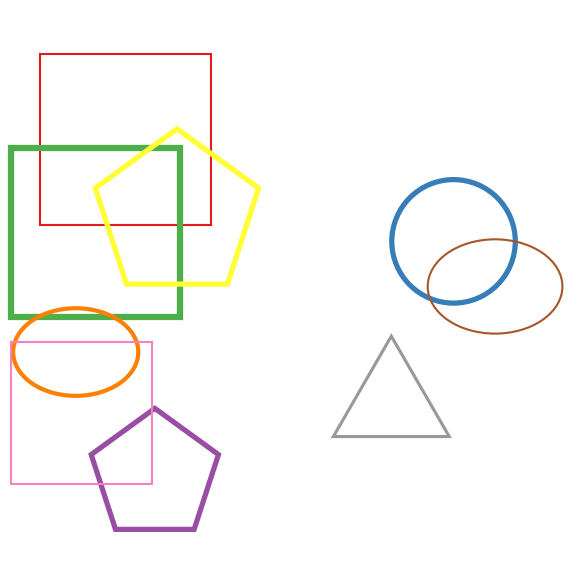[{"shape": "square", "thickness": 1, "radius": 0.74, "center": [0.218, 0.758]}, {"shape": "circle", "thickness": 2.5, "radius": 0.53, "center": [0.785, 0.581]}, {"shape": "square", "thickness": 3, "radius": 0.73, "center": [0.166, 0.597]}, {"shape": "pentagon", "thickness": 2.5, "radius": 0.58, "center": [0.268, 0.176]}, {"shape": "oval", "thickness": 2, "radius": 0.54, "center": [0.131, 0.39]}, {"shape": "pentagon", "thickness": 2.5, "radius": 0.74, "center": [0.306, 0.627]}, {"shape": "oval", "thickness": 1, "radius": 0.58, "center": [0.857, 0.503]}, {"shape": "square", "thickness": 1, "radius": 0.61, "center": [0.141, 0.284]}, {"shape": "triangle", "thickness": 1.5, "radius": 0.58, "center": [0.678, 0.301]}]